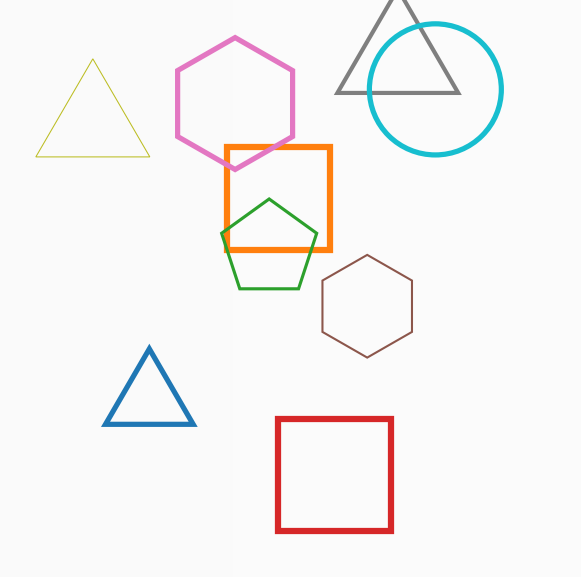[{"shape": "triangle", "thickness": 2.5, "radius": 0.44, "center": [0.257, 0.308]}, {"shape": "square", "thickness": 3, "radius": 0.44, "center": [0.48, 0.655]}, {"shape": "pentagon", "thickness": 1.5, "radius": 0.43, "center": [0.463, 0.569]}, {"shape": "square", "thickness": 3, "radius": 0.49, "center": [0.575, 0.176]}, {"shape": "hexagon", "thickness": 1, "radius": 0.44, "center": [0.632, 0.469]}, {"shape": "hexagon", "thickness": 2.5, "radius": 0.57, "center": [0.405, 0.82]}, {"shape": "triangle", "thickness": 2, "radius": 0.6, "center": [0.684, 0.898]}, {"shape": "triangle", "thickness": 0.5, "radius": 0.57, "center": [0.16, 0.784]}, {"shape": "circle", "thickness": 2.5, "radius": 0.57, "center": [0.749, 0.844]}]